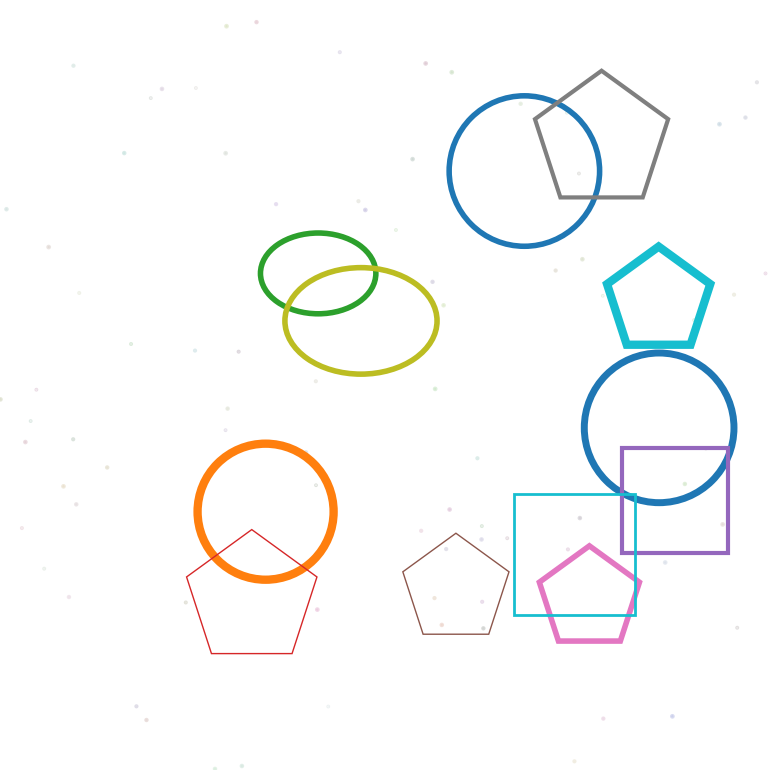[{"shape": "circle", "thickness": 2.5, "radius": 0.49, "center": [0.856, 0.444]}, {"shape": "circle", "thickness": 2, "radius": 0.49, "center": [0.681, 0.778]}, {"shape": "circle", "thickness": 3, "radius": 0.44, "center": [0.345, 0.335]}, {"shape": "oval", "thickness": 2, "radius": 0.37, "center": [0.413, 0.645]}, {"shape": "pentagon", "thickness": 0.5, "radius": 0.45, "center": [0.327, 0.223]}, {"shape": "square", "thickness": 1.5, "radius": 0.34, "center": [0.877, 0.35]}, {"shape": "pentagon", "thickness": 0.5, "radius": 0.36, "center": [0.592, 0.235]}, {"shape": "pentagon", "thickness": 2, "radius": 0.34, "center": [0.765, 0.223]}, {"shape": "pentagon", "thickness": 1.5, "radius": 0.45, "center": [0.781, 0.817]}, {"shape": "oval", "thickness": 2, "radius": 0.49, "center": [0.469, 0.583]}, {"shape": "pentagon", "thickness": 3, "radius": 0.35, "center": [0.855, 0.609]}, {"shape": "square", "thickness": 1, "radius": 0.39, "center": [0.746, 0.28]}]